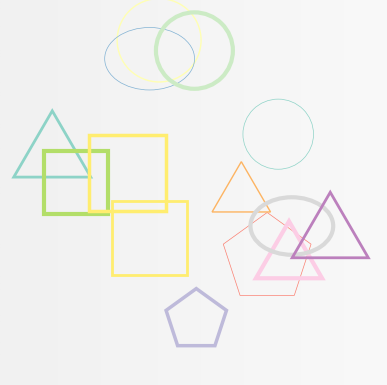[{"shape": "triangle", "thickness": 2, "radius": 0.57, "center": [0.135, 0.597]}, {"shape": "circle", "thickness": 0.5, "radius": 0.46, "center": [0.718, 0.651]}, {"shape": "circle", "thickness": 1, "radius": 0.54, "center": [0.411, 0.895]}, {"shape": "pentagon", "thickness": 2.5, "radius": 0.41, "center": [0.507, 0.168]}, {"shape": "pentagon", "thickness": 0.5, "radius": 0.6, "center": [0.689, 0.329]}, {"shape": "oval", "thickness": 0.5, "radius": 0.58, "center": [0.386, 0.847]}, {"shape": "triangle", "thickness": 1, "radius": 0.44, "center": [0.623, 0.493]}, {"shape": "square", "thickness": 3, "radius": 0.42, "center": [0.196, 0.526]}, {"shape": "triangle", "thickness": 3, "radius": 0.49, "center": [0.746, 0.327]}, {"shape": "oval", "thickness": 3, "radius": 0.53, "center": [0.753, 0.413]}, {"shape": "triangle", "thickness": 2, "radius": 0.57, "center": [0.852, 0.387]}, {"shape": "circle", "thickness": 3, "radius": 0.5, "center": [0.502, 0.869]}, {"shape": "square", "thickness": 2, "radius": 0.48, "center": [0.386, 0.382]}, {"shape": "square", "thickness": 2.5, "radius": 0.49, "center": [0.329, 0.55]}]